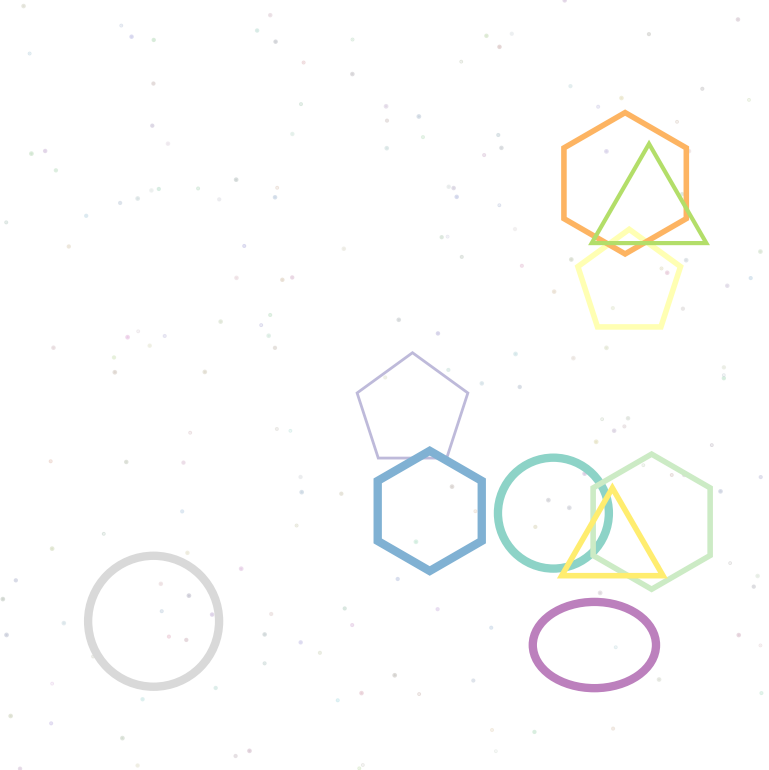[{"shape": "circle", "thickness": 3, "radius": 0.36, "center": [0.719, 0.334]}, {"shape": "pentagon", "thickness": 2, "radius": 0.35, "center": [0.817, 0.632]}, {"shape": "pentagon", "thickness": 1, "radius": 0.38, "center": [0.536, 0.466]}, {"shape": "hexagon", "thickness": 3, "radius": 0.39, "center": [0.558, 0.336]}, {"shape": "hexagon", "thickness": 2, "radius": 0.46, "center": [0.812, 0.762]}, {"shape": "triangle", "thickness": 1.5, "radius": 0.43, "center": [0.843, 0.727]}, {"shape": "circle", "thickness": 3, "radius": 0.43, "center": [0.199, 0.193]}, {"shape": "oval", "thickness": 3, "radius": 0.4, "center": [0.772, 0.162]}, {"shape": "hexagon", "thickness": 2, "radius": 0.44, "center": [0.846, 0.322]}, {"shape": "triangle", "thickness": 2, "radius": 0.38, "center": [0.795, 0.29]}]